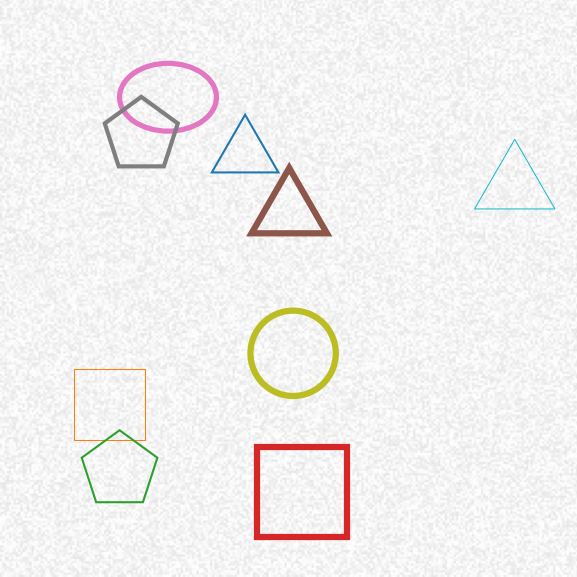[{"shape": "triangle", "thickness": 1, "radius": 0.33, "center": [0.424, 0.734]}, {"shape": "square", "thickness": 0.5, "radius": 0.31, "center": [0.189, 0.298]}, {"shape": "pentagon", "thickness": 1, "radius": 0.34, "center": [0.207, 0.185]}, {"shape": "square", "thickness": 3, "radius": 0.39, "center": [0.522, 0.148]}, {"shape": "triangle", "thickness": 3, "radius": 0.38, "center": [0.501, 0.633]}, {"shape": "oval", "thickness": 2.5, "radius": 0.42, "center": [0.291, 0.831]}, {"shape": "pentagon", "thickness": 2, "radius": 0.33, "center": [0.245, 0.765]}, {"shape": "circle", "thickness": 3, "radius": 0.37, "center": [0.508, 0.387]}, {"shape": "triangle", "thickness": 0.5, "radius": 0.4, "center": [0.891, 0.678]}]